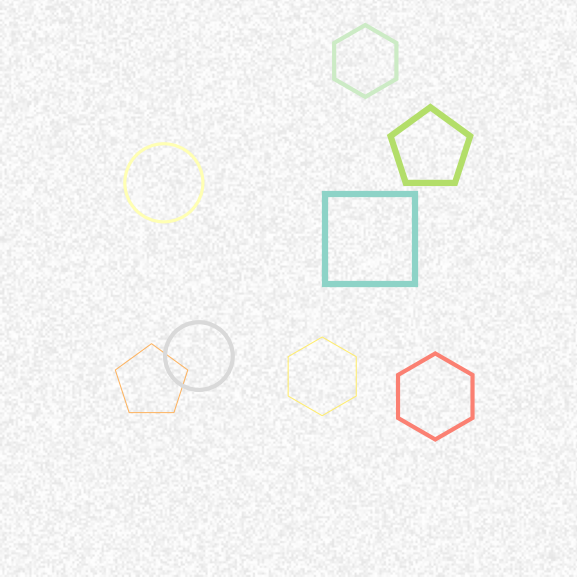[{"shape": "square", "thickness": 3, "radius": 0.39, "center": [0.641, 0.586]}, {"shape": "circle", "thickness": 1.5, "radius": 0.34, "center": [0.284, 0.683]}, {"shape": "hexagon", "thickness": 2, "radius": 0.37, "center": [0.754, 0.313]}, {"shape": "pentagon", "thickness": 0.5, "radius": 0.33, "center": [0.262, 0.338]}, {"shape": "pentagon", "thickness": 3, "radius": 0.36, "center": [0.745, 0.741]}, {"shape": "circle", "thickness": 2, "radius": 0.29, "center": [0.344, 0.383]}, {"shape": "hexagon", "thickness": 2, "radius": 0.31, "center": [0.633, 0.894]}, {"shape": "hexagon", "thickness": 0.5, "radius": 0.34, "center": [0.558, 0.347]}]